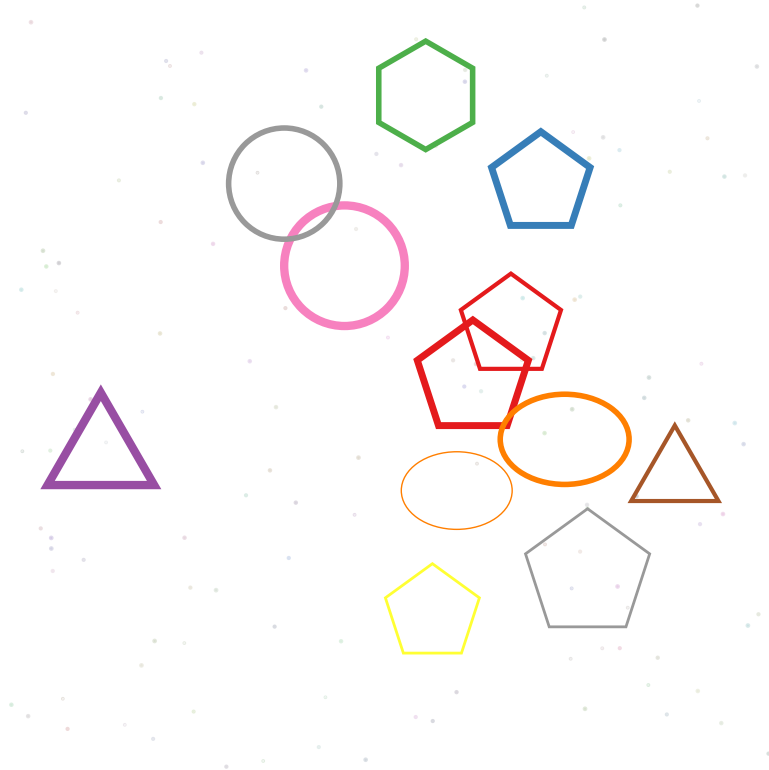[{"shape": "pentagon", "thickness": 1.5, "radius": 0.34, "center": [0.664, 0.576]}, {"shape": "pentagon", "thickness": 2.5, "radius": 0.38, "center": [0.614, 0.509]}, {"shape": "pentagon", "thickness": 2.5, "radius": 0.34, "center": [0.702, 0.762]}, {"shape": "hexagon", "thickness": 2, "radius": 0.35, "center": [0.553, 0.876]}, {"shape": "triangle", "thickness": 3, "radius": 0.4, "center": [0.131, 0.41]}, {"shape": "oval", "thickness": 2, "radius": 0.42, "center": [0.733, 0.429]}, {"shape": "oval", "thickness": 0.5, "radius": 0.36, "center": [0.593, 0.363]}, {"shape": "pentagon", "thickness": 1, "radius": 0.32, "center": [0.562, 0.204]}, {"shape": "triangle", "thickness": 1.5, "radius": 0.33, "center": [0.876, 0.382]}, {"shape": "circle", "thickness": 3, "radius": 0.39, "center": [0.447, 0.655]}, {"shape": "pentagon", "thickness": 1, "radius": 0.42, "center": [0.763, 0.255]}, {"shape": "circle", "thickness": 2, "radius": 0.36, "center": [0.369, 0.762]}]